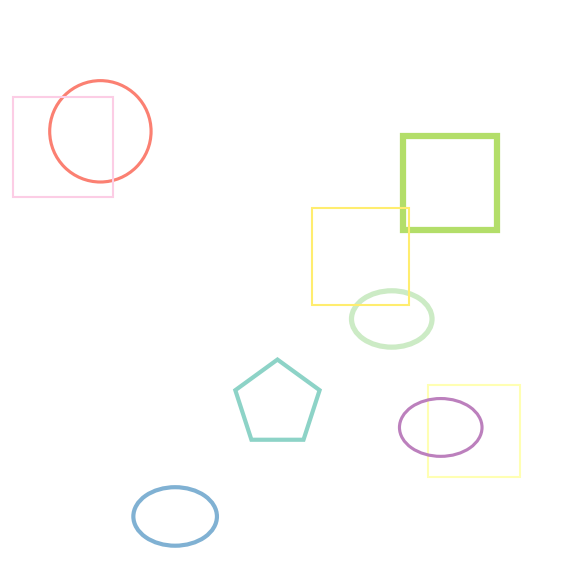[{"shape": "pentagon", "thickness": 2, "radius": 0.38, "center": [0.48, 0.3]}, {"shape": "square", "thickness": 1, "radius": 0.4, "center": [0.821, 0.253]}, {"shape": "circle", "thickness": 1.5, "radius": 0.44, "center": [0.174, 0.772]}, {"shape": "oval", "thickness": 2, "radius": 0.36, "center": [0.303, 0.105]}, {"shape": "square", "thickness": 3, "radius": 0.41, "center": [0.78, 0.682]}, {"shape": "square", "thickness": 1, "radius": 0.43, "center": [0.11, 0.744]}, {"shape": "oval", "thickness": 1.5, "radius": 0.36, "center": [0.763, 0.259]}, {"shape": "oval", "thickness": 2.5, "radius": 0.35, "center": [0.678, 0.447]}, {"shape": "square", "thickness": 1, "radius": 0.42, "center": [0.624, 0.555]}]